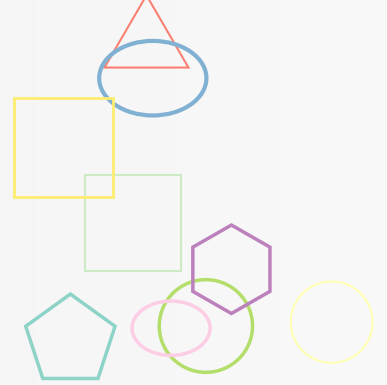[{"shape": "pentagon", "thickness": 2.5, "radius": 0.61, "center": [0.182, 0.115]}, {"shape": "circle", "thickness": 1.5, "radius": 0.53, "center": [0.856, 0.163]}, {"shape": "triangle", "thickness": 1.5, "radius": 0.63, "center": [0.378, 0.887]}, {"shape": "oval", "thickness": 3, "radius": 0.69, "center": [0.394, 0.797]}, {"shape": "circle", "thickness": 2.5, "radius": 0.6, "center": [0.531, 0.153]}, {"shape": "oval", "thickness": 2.5, "radius": 0.5, "center": [0.441, 0.147]}, {"shape": "hexagon", "thickness": 2.5, "radius": 0.57, "center": [0.597, 0.301]}, {"shape": "square", "thickness": 1.5, "radius": 0.62, "center": [0.344, 0.42]}, {"shape": "square", "thickness": 2, "radius": 0.64, "center": [0.163, 0.617]}]